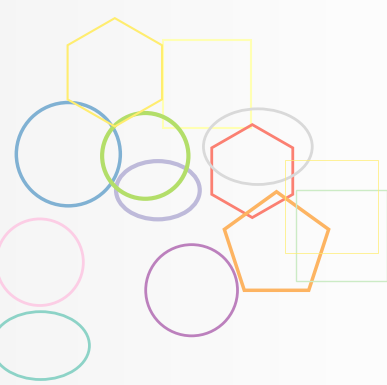[{"shape": "oval", "thickness": 2, "radius": 0.63, "center": [0.105, 0.102]}, {"shape": "square", "thickness": 1.5, "radius": 0.57, "center": [0.534, 0.782]}, {"shape": "oval", "thickness": 3, "radius": 0.54, "center": [0.407, 0.506]}, {"shape": "hexagon", "thickness": 2, "radius": 0.6, "center": [0.651, 0.556]}, {"shape": "circle", "thickness": 2.5, "radius": 0.67, "center": [0.176, 0.6]}, {"shape": "pentagon", "thickness": 2.5, "radius": 0.71, "center": [0.714, 0.36]}, {"shape": "circle", "thickness": 3, "radius": 0.56, "center": [0.375, 0.595]}, {"shape": "circle", "thickness": 2, "radius": 0.56, "center": [0.103, 0.319]}, {"shape": "oval", "thickness": 2, "radius": 0.7, "center": [0.665, 0.619]}, {"shape": "circle", "thickness": 2, "radius": 0.59, "center": [0.494, 0.246]}, {"shape": "square", "thickness": 1, "radius": 0.59, "center": [0.882, 0.389]}, {"shape": "hexagon", "thickness": 1.5, "radius": 0.7, "center": [0.296, 0.812]}, {"shape": "square", "thickness": 0.5, "radius": 0.6, "center": [0.856, 0.464]}]